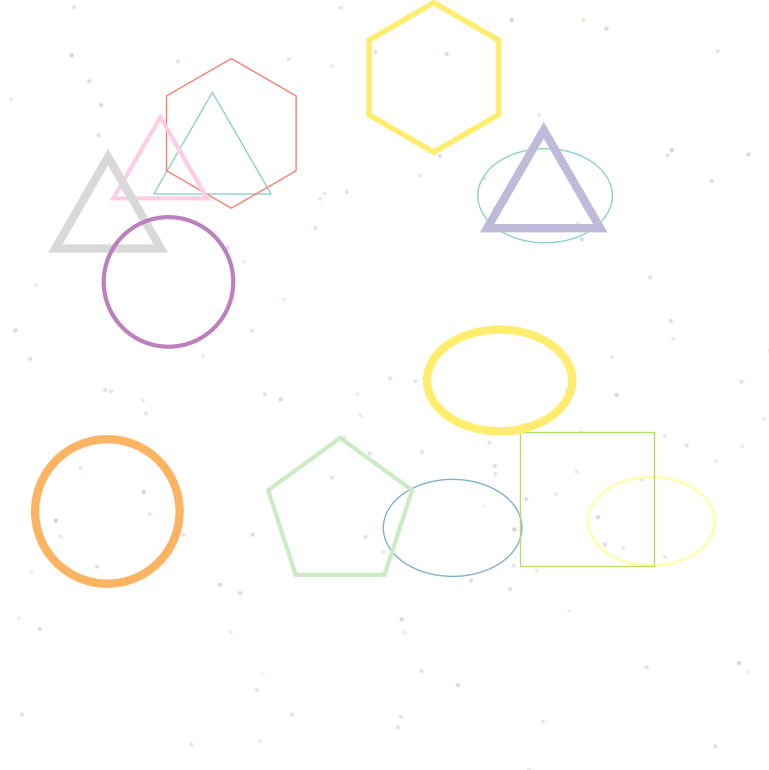[{"shape": "oval", "thickness": 0.5, "radius": 0.44, "center": [0.708, 0.746]}, {"shape": "triangle", "thickness": 0.5, "radius": 0.44, "center": [0.276, 0.792]}, {"shape": "oval", "thickness": 1, "radius": 0.41, "center": [0.846, 0.323]}, {"shape": "triangle", "thickness": 3, "radius": 0.42, "center": [0.706, 0.746]}, {"shape": "hexagon", "thickness": 0.5, "radius": 0.49, "center": [0.3, 0.827]}, {"shape": "oval", "thickness": 0.5, "radius": 0.45, "center": [0.588, 0.314]}, {"shape": "circle", "thickness": 3, "radius": 0.47, "center": [0.139, 0.336]}, {"shape": "square", "thickness": 0.5, "radius": 0.44, "center": [0.763, 0.352]}, {"shape": "triangle", "thickness": 1.5, "radius": 0.35, "center": [0.208, 0.778]}, {"shape": "triangle", "thickness": 3, "radius": 0.4, "center": [0.14, 0.717]}, {"shape": "circle", "thickness": 1.5, "radius": 0.42, "center": [0.219, 0.634]}, {"shape": "pentagon", "thickness": 1.5, "radius": 0.49, "center": [0.442, 0.333]}, {"shape": "hexagon", "thickness": 2, "radius": 0.49, "center": [0.563, 0.899]}, {"shape": "oval", "thickness": 3, "radius": 0.47, "center": [0.649, 0.506]}]